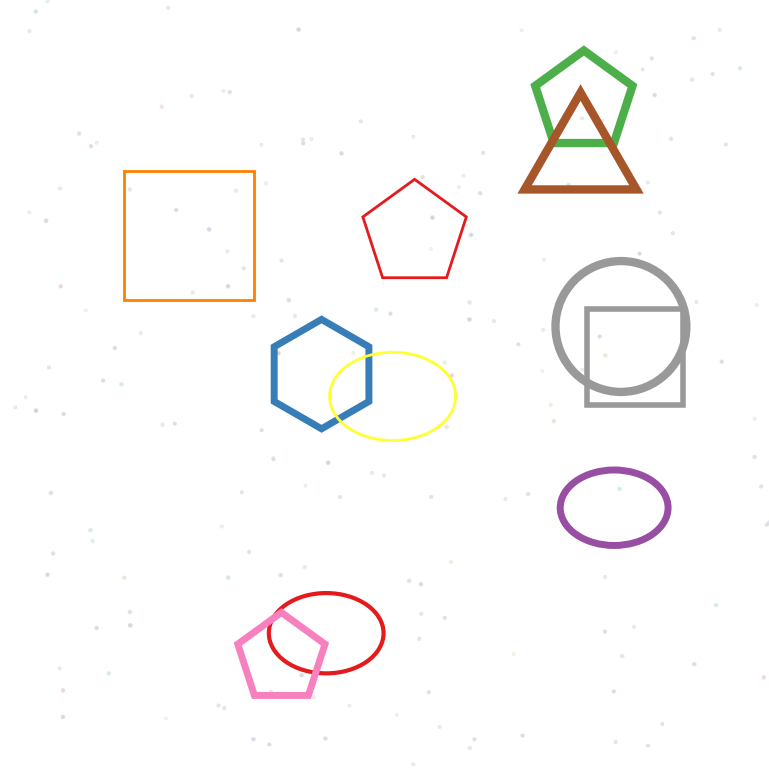[{"shape": "oval", "thickness": 1.5, "radius": 0.37, "center": [0.424, 0.178]}, {"shape": "pentagon", "thickness": 1, "radius": 0.35, "center": [0.538, 0.696]}, {"shape": "hexagon", "thickness": 2.5, "radius": 0.36, "center": [0.418, 0.514]}, {"shape": "pentagon", "thickness": 3, "radius": 0.33, "center": [0.758, 0.868]}, {"shape": "oval", "thickness": 2.5, "radius": 0.35, "center": [0.798, 0.341]}, {"shape": "square", "thickness": 1, "radius": 0.42, "center": [0.246, 0.694]}, {"shape": "oval", "thickness": 1, "radius": 0.41, "center": [0.51, 0.485]}, {"shape": "triangle", "thickness": 3, "radius": 0.42, "center": [0.754, 0.796]}, {"shape": "pentagon", "thickness": 2.5, "radius": 0.3, "center": [0.365, 0.145]}, {"shape": "circle", "thickness": 3, "radius": 0.42, "center": [0.806, 0.576]}, {"shape": "square", "thickness": 2, "radius": 0.31, "center": [0.825, 0.536]}]